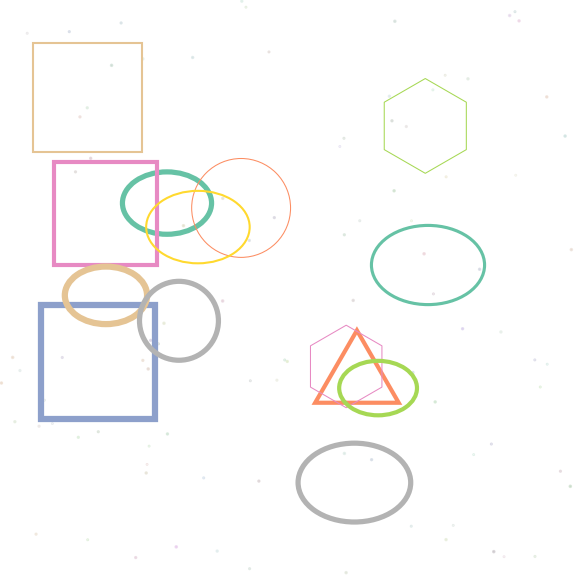[{"shape": "oval", "thickness": 1.5, "radius": 0.49, "center": [0.741, 0.54]}, {"shape": "oval", "thickness": 2.5, "radius": 0.39, "center": [0.289, 0.647]}, {"shape": "circle", "thickness": 0.5, "radius": 0.43, "center": [0.418, 0.639]}, {"shape": "triangle", "thickness": 2, "radius": 0.42, "center": [0.618, 0.343]}, {"shape": "square", "thickness": 3, "radius": 0.5, "center": [0.17, 0.372]}, {"shape": "hexagon", "thickness": 0.5, "radius": 0.36, "center": [0.599, 0.365]}, {"shape": "square", "thickness": 2, "radius": 0.45, "center": [0.183, 0.629]}, {"shape": "hexagon", "thickness": 0.5, "radius": 0.41, "center": [0.736, 0.781]}, {"shape": "oval", "thickness": 2, "radius": 0.34, "center": [0.655, 0.327]}, {"shape": "oval", "thickness": 1, "radius": 0.45, "center": [0.343, 0.606]}, {"shape": "oval", "thickness": 3, "radius": 0.36, "center": [0.183, 0.488]}, {"shape": "square", "thickness": 1, "radius": 0.47, "center": [0.151, 0.831]}, {"shape": "circle", "thickness": 2.5, "radius": 0.34, "center": [0.31, 0.444]}, {"shape": "oval", "thickness": 2.5, "radius": 0.49, "center": [0.614, 0.163]}]